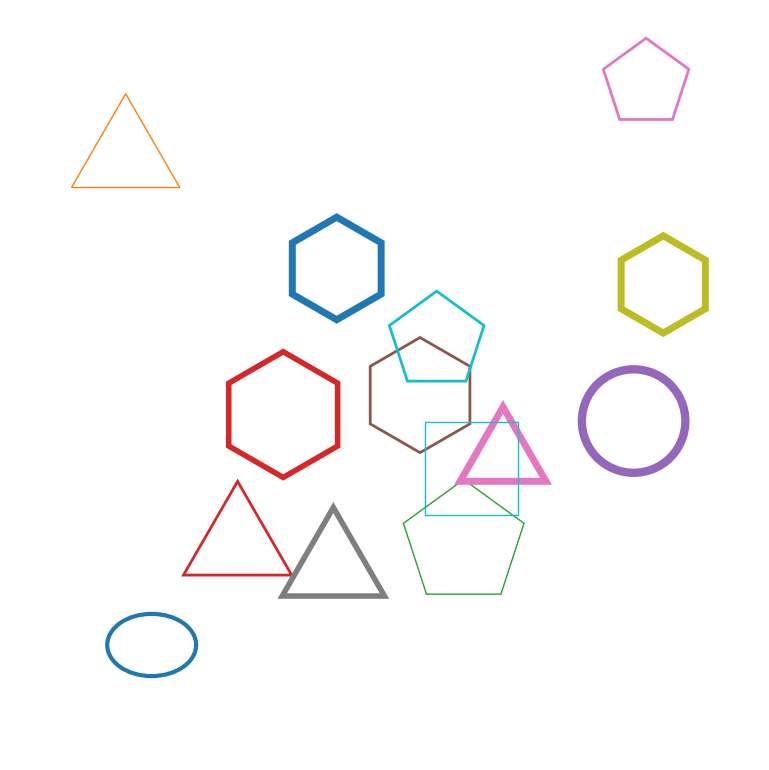[{"shape": "hexagon", "thickness": 2.5, "radius": 0.33, "center": [0.437, 0.651]}, {"shape": "oval", "thickness": 1.5, "radius": 0.29, "center": [0.197, 0.162]}, {"shape": "triangle", "thickness": 0.5, "radius": 0.41, "center": [0.163, 0.797]}, {"shape": "pentagon", "thickness": 0.5, "radius": 0.41, "center": [0.602, 0.295]}, {"shape": "hexagon", "thickness": 2, "radius": 0.41, "center": [0.368, 0.462]}, {"shape": "triangle", "thickness": 1, "radius": 0.41, "center": [0.309, 0.294]}, {"shape": "circle", "thickness": 3, "radius": 0.34, "center": [0.823, 0.453]}, {"shape": "hexagon", "thickness": 1, "radius": 0.37, "center": [0.546, 0.487]}, {"shape": "triangle", "thickness": 2.5, "radius": 0.32, "center": [0.653, 0.407]}, {"shape": "pentagon", "thickness": 1, "radius": 0.29, "center": [0.839, 0.892]}, {"shape": "triangle", "thickness": 2, "radius": 0.38, "center": [0.433, 0.264]}, {"shape": "hexagon", "thickness": 2.5, "radius": 0.32, "center": [0.861, 0.631]}, {"shape": "pentagon", "thickness": 1, "radius": 0.32, "center": [0.567, 0.557]}, {"shape": "square", "thickness": 0.5, "radius": 0.3, "center": [0.613, 0.392]}]